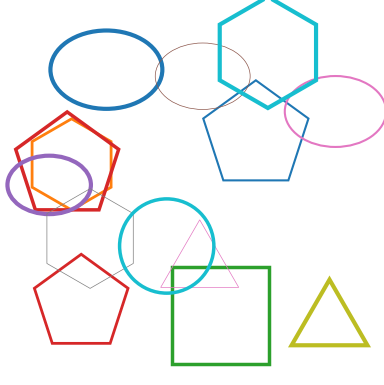[{"shape": "oval", "thickness": 3, "radius": 0.73, "center": [0.276, 0.819]}, {"shape": "pentagon", "thickness": 1.5, "radius": 0.72, "center": [0.665, 0.648]}, {"shape": "hexagon", "thickness": 2, "radius": 0.59, "center": [0.186, 0.573]}, {"shape": "square", "thickness": 2.5, "radius": 0.63, "center": [0.572, 0.18]}, {"shape": "pentagon", "thickness": 2, "radius": 0.64, "center": [0.211, 0.212]}, {"shape": "pentagon", "thickness": 2.5, "radius": 0.7, "center": [0.174, 0.569]}, {"shape": "oval", "thickness": 3, "radius": 0.54, "center": [0.128, 0.52]}, {"shape": "oval", "thickness": 0.5, "radius": 0.62, "center": [0.527, 0.802]}, {"shape": "oval", "thickness": 1.5, "radius": 0.66, "center": [0.871, 0.71]}, {"shape": "triangle", "thickness": 0.5, "radius": 0.59, "center": [0.519, 0.312]}, {"shape": "hexagon", "thickness": 0.5, "radius": 0.65, "center": [0.234, 0.38]}, {"shape": "triangle", "thickness": 3, "radius": 0.57, "center": [0.856, 0.16]}, {"shape": "hexagon", "thickness": 3, "radius": 0.72, "center": [0.696, 0.864]}, {"shape": "circle", "thickness": 2.5, "radius": 0.61, "center": [0.433, 0.361]}]